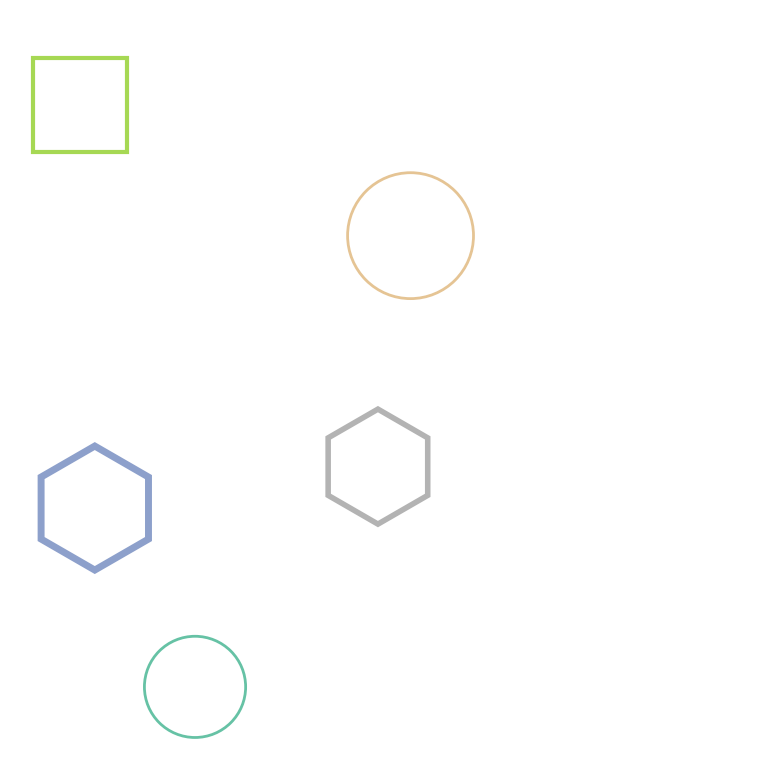[{"shape": "circle", "thickness": 1, "radius": 0.33, "center": [0.253, 0.108]}, {"shape": "hexagon", "thickness": 2.5, "radius": 0.4, "center": [0.123, 0.34]}, {"shape": "square", "thickness": 1.5, "radius": 0.3, "center": [0.104, 0.864]}, {"shape": "circle", "thickness": 1, "radius": 0.41, "center": [0.533, 0.694]}, {"shape": "hexagon", "thickness": 2, "radius": 0.37, "center": [0.491, 0.394]}]